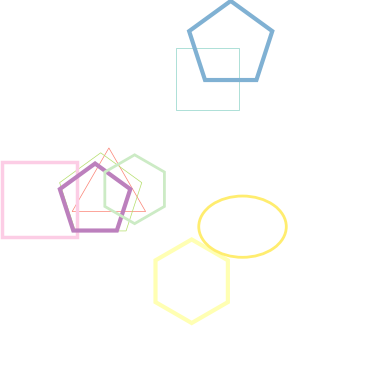[{"shape": "square", "thickness": 0.5, "radius": 0.4, "center": [0.539, 0.795]}, {"shape": "hexagon", "thickness": 3, "radius": 0.54, "center": [0.498, 0.27]}, {"shape": "triangle", "thickness": 0.5, "radius": 0.55, "center": [0.283, 0.506]}, {"shape": "pentagon", "thickness": 3, "radius": 0.57, "center": [0.599, 0.884]}, {"shape": "pentagon", "thickness": 0.5, "radius": 0.56, "center": [0.262, 0.491]}, {"shape": "square", "thickness": 2.5, "radius": 0.49, "center": [0.102, 0.483]}, {"shape": "pentagon", "thickness": 3, "radius": 0.48, "center": [0.247, 0.479]}, {"shape": "hexagon", "thickness": 2, "radius": 0.45, "center": [0.35, 0.508]}, {"shape": "oval", "thickness": 2, "radius": 0.57, "center": [0.63, 0.411]}]